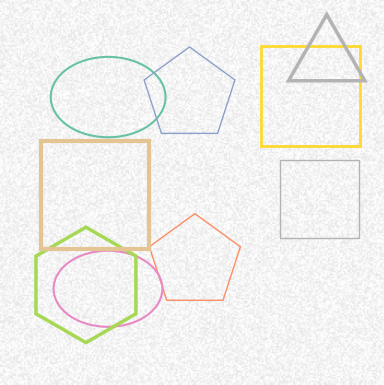[{"shape": "oval", "thickness": 1.5, "radius": 0.75, "center": [0.281, 0.748]}, {"shape": "pentagon", "thickness": 1, "radius": 0.62, "center": [0.506, 0.321]}, {"shape": "pentagon", "thickness": 1, "radius": 0.62, "center": [0.492, 0.754]}, {"shape": "oval", "thickness": 1.5, "radius": 0.71, "center": [0.28, 0.25]}, {"shape": "hexagon", "thickness": 2.5, "radius": 0.75, "center": [0.223, 0.26]}, {"shape": "square", "thickness": 2, "radius": 0.64, "center": [0.806, 0.751]}, {"shape": "square", "thickness": 3, "radius": 0.7, "center": [0.246, 0.494]}, {"shape": "square", "thickness": 1, "radius": 0.51, "center": [0.83, 0.482]}, {"shape": "triangle", "thickness": 2.5, "radius": 0.57, "center": [0.849, 0.848]}]